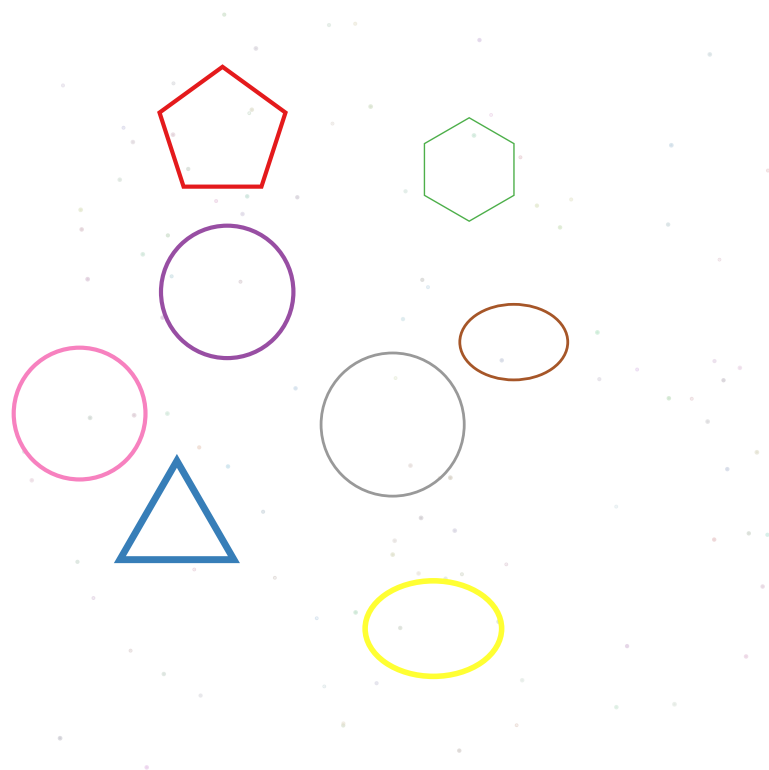[{"shape": "pentagon", "thickness": 1.5, "radius": 0.43, "center": [0.289, 0.827]}, {"shape": "triangle", "thickness": 2.5, "radius": 0.43, "center": [0.23, 0.316]}, {"shape": "hexagon", "thickness": 0.5, "radius": 0.34, "center": [0.609, 0.78]}, {"shape": "circle", "thickness": 1.5, "radius": 0.43, "center": [0.295, 0.621]}, {"shape": "oval", "thickness": 2, "radius": 0.44, "center": [0.563, 0.184]}, {"shape": "oval", "thickness": 1, "radius": 0.35, "center": [0.667, 0.556]}, {"shape": "circle", "thickness": 1.5, "radius": 0.43, "center": [0.103, 0.463]}, {"shape": "circle", "thickness": 1, "radius": 0.46, "center": [0.51, 0.449]}]